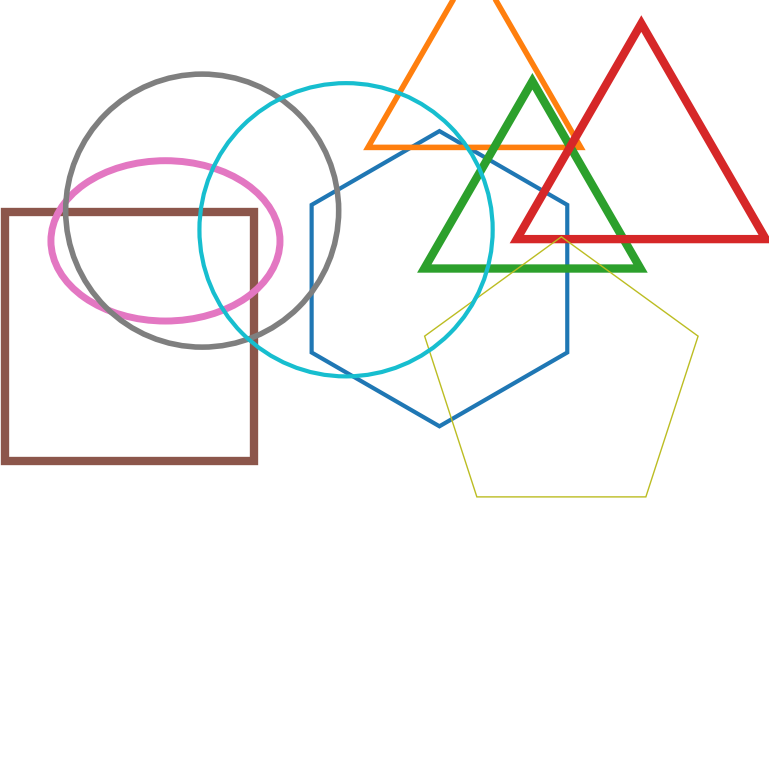[{"shape": "hexagon", "thickness": 1.5, "radius": 0.96, "center": [0.571, 0.638]}, {"shape": "triangle", "thickness": 2, "radius": 0.8, "center": [0.616, 0.888]}, {"shape": "triangle", "thickness": 3, "radius": 0.81, "center": [0.691, 0.732]}, {"shape": "triangle", "thickness": 3, "radius": 0.93, "center": [0.833, 0.783]}, {"shape": "square", "thickness": 3, "radius": 0.81, "center": [0.168, 0.563]}, {"shape": "oval", "thickness": 2.5, "radius": 0.74, "center": [0.215, 0.687]}, {"shape": "circle", "thickness": 2, "radius": 0.89, "center": [0.263, 0.726]}, {"shape": "pentagon", "thickness": 0.5, "radius": 0.93, "center": [0.729, 0.506]}, {"shape": "circle", "thickness": 1.5, "radius": 0.95, "center": [0.449, 0.702]}]